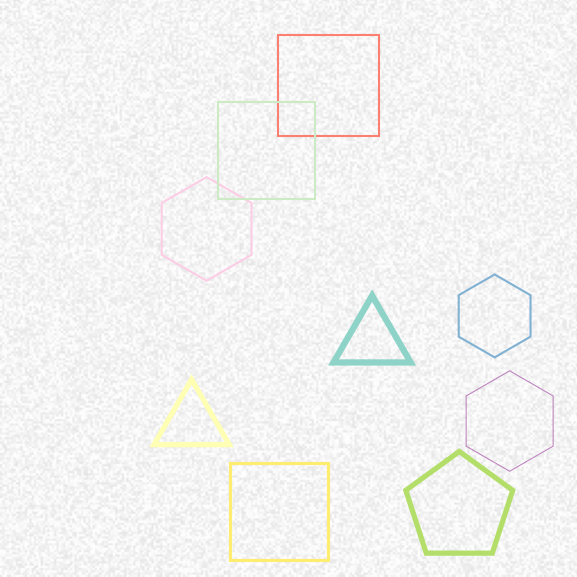[{"shape": "triangle", "thickness": 3, "radius": 0.39, "center": [0.644, 0.41]}, {"shape": "triangle", "thickness": 2.5, "radius": 0.38, "center": [0.332, 0.267]}, {"shape": "square", "thickness": 1, "radius": 0.44, "center": [0.569, 0.851]}, {"shape": "hexagon", "thickness": 1, "radius": 0.36, "center": [0.857, 0.452]}, {"shape": "pentagon", "thickness": 2.5, "radius": 0.49, "center": [0.795, 0.12]}, {"shape": "hexagon", "thickness": 1, "radius": 0.45, "center": [0.358, 0.603]}, {"shape": "hexagon", "thickness": 0.5, "radius": 0.43, "center": [0.883, 0.27]}, {"shape": "square", "thickness": 1, "radius": 0.42, "center": [0.461, 0.738]}, {"shape": "square", "thickness": 1.5, "radius": 0.42, "center": [0.483, 0.114]}]